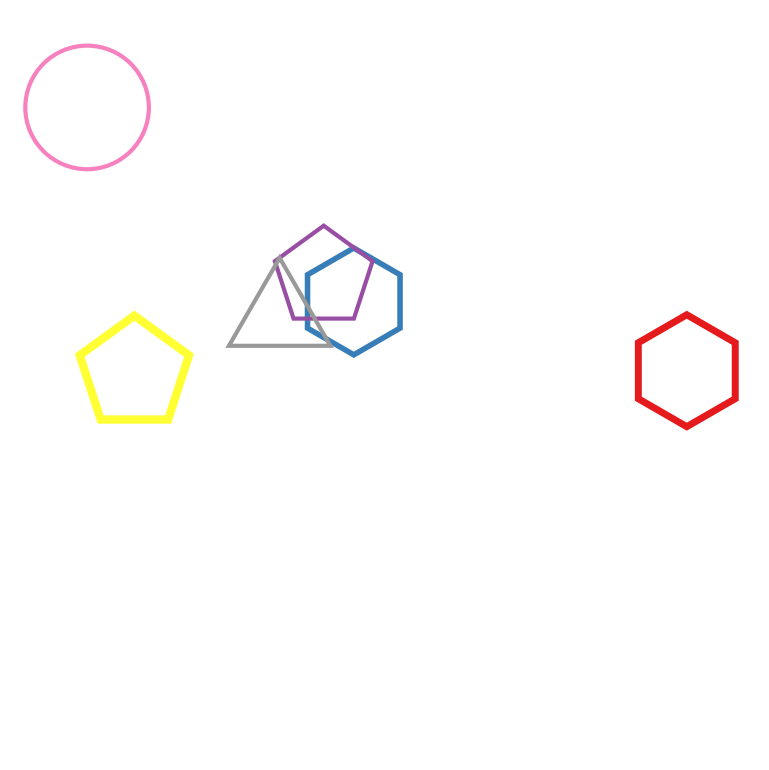[{"shape": "hexagon", "thickness": 2.5, "radius": 0.36, "center": [0.892, 0.519]}, {"shape": "hexagon", "thickness": 2, "radius": 0.35, "center": [0.459, 0.609]}, {"shape": "pentagon", "thickness": 1.5, "radius": 0.33, "center": [0.42, 0.64]}, {"shape": "pentagon", "thickness": 3, "radius": 0.37, "center": [0.175, 0.516]}, {"shape": "circle", "thickness": 1.5, "radius": 0.4, "center": [0.113, 0.86]}, {"shape": "triangle", "thickness": 1.5, "radius": 0.38, "center": [0.363, 0.589]}]